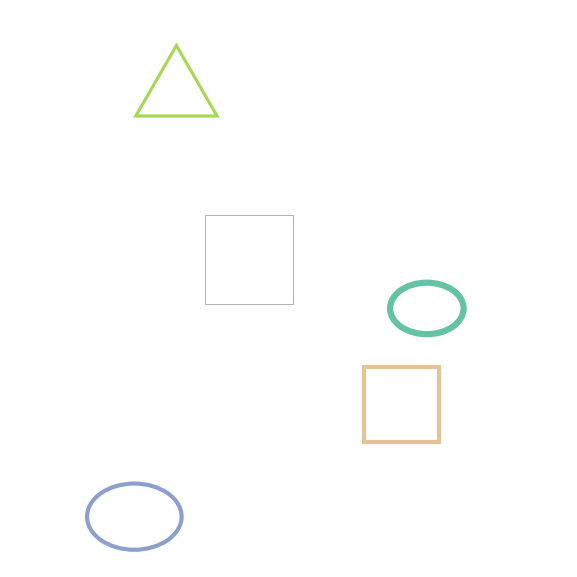[{"shape": "oval", "thickness": 3, "radius": 0.32, "center": [0.739, 0.465]}, {"shape": "oval", "thickness": 2, "radius": 0.41, "center": [0.233, 0.105]}, {"shape": "triangle", "thickness": 1.5, "radius": 0.41, "center": [0.305, 0.839]}, {"shape": "square", "thickness": 2, "radius": 0.32, "center": [0.695, 0.299]}, {"shape": "square", "thickness": 0.5, "radius": 0.38, "center": [0.431, 0.55]}]